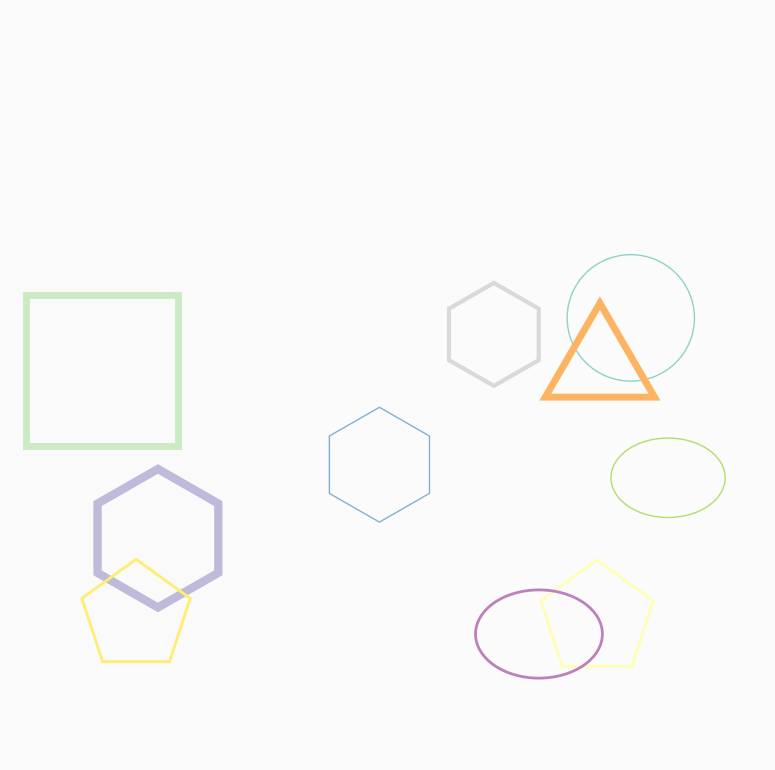[{"shape": "circle", "thickness": 0.5, "radius": 0.41, "center": [0.814, 0.587]}, {"shape": "pentagon", "thickness": 1, "radius": 0.38, "center": [0.77, 0.196]}, {"shape": "hexagon", "thickness": 3, "radius": 0.45, "center": [0.204, 0.301]}, {"shape": "hexagon", "thickness": 0.5, "radius": 0.37, "center": [0.49, 0.396]}, {"shape": "triangle", "thickness": 2.5, "radius": 0.41, "center": [0.774, 0.525]}, {"shape": "oval", "thickness": 0.5, "radius": 0.37, "center": [0.862, 0.38]}, {"shape": "hexagon", "thickness": 1.5, "radius": 0.33, "center": [0.637, 0.566]}, {"shape": "oval", "thickness": 1, "radius": 0.41, "center": [0.695, 0.177]}, {"shape": "square", "thickness": 2.5, "radius": 0.49, "center": [0.131, 0.519]}, {"shape": "pentagon", "thickness": 1, "radius": 0.37, "center": [0.176, 0.2]}]